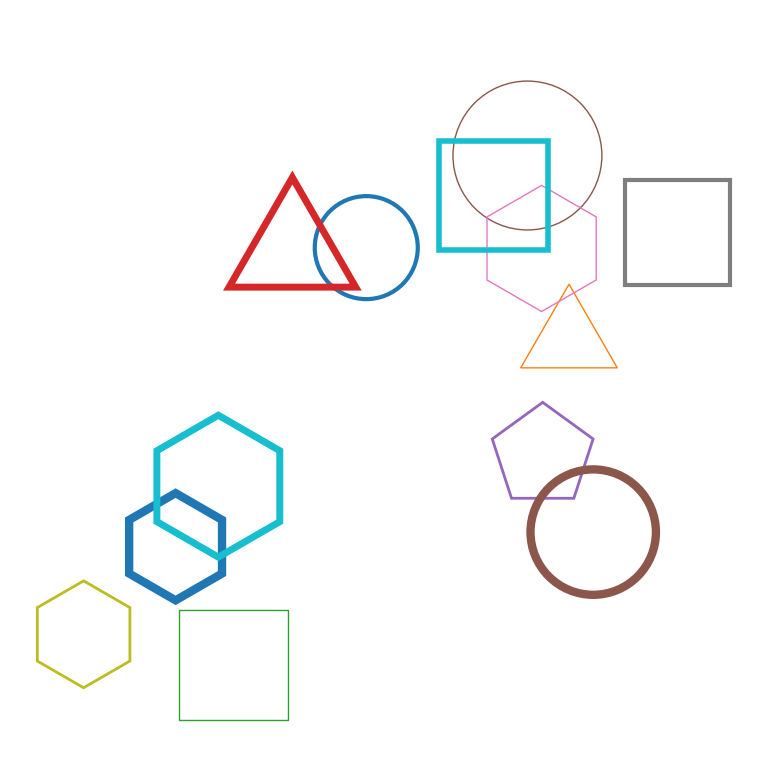[{"shape": "circle", "thickness": 1.5, "radius": 0.33, "center": [0.476, 0.678]}, {"shape": "hexagon", "thickness": 3, "radius": 0.35, "center": [0.228, 0.29]}, {"shape": "triangle", "thickness": 0.5, "radius": 0.36, "center": [0.739, 0.558]}, {"shape": "square", "thickness": 0.5, "radius": 0.35, "center": [0.304, 0.137]}, {"shape": "triangle", "thickness": 2.5, "radius": 0.47, "center": [0.38, 0.675]}, {"shape": "pentagon", "thickness": 1, "radius": 0.34, "center": [0.705, 0.409]}, {"shape": "circle", "thickness": 3, "radius": 0.41, "center": [0.77, 0.309]}, {"shape": "circle", "thickness": 0.5, "radius": 0.48, "center": [0.685, 0.798]}, {"shape": "hexagon", "thickness": 0.5, "radius": 0.41, "center": [0.703, 0.677]}, {"shape": "square", "thickness": 1.5, "radius": 0.34, "center": [0.88, 0.698]}, {"shape": "hexagon", "thickness": 1, "radius": 0.35, "center": [0.109, 0.176]}, {"shape": "hexagon", "thickness": 2.5, "radius": 0.46, "center": [0.284, 0.369]}, {"shape": "square", "thickness": 2, "radius": 0.35, "center": [0.641, 0.747]}]